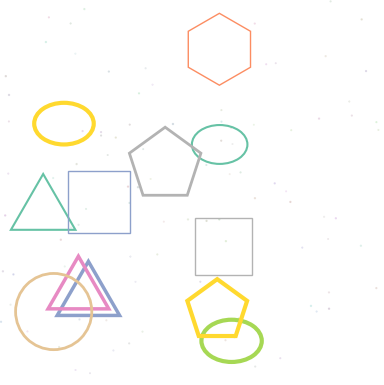[{"shape": "oval", "thickness": 1.5, "radius": 0.36, "center": [0.571, 0.625]}, {"shape": "triangle", "thickness": 1.5, "radius": 0.48, "center": [0.112, 0.451]}, {"shape": "hexagon", "thickness": 1, "radius": 0.47, "center": [0.57, 0.872]}, {"shape": "square", "thickness": 1, "radius": 0.4, "center": [0.257, 0.475]}, {"shape": "triangle", "thickness": 2.5, "radius": 0.47, "center": [0.23, 0.227]}, {"shape": "triangle", "thickness": 2.5, "radius": 0.46, "center": [0.204, 0.243]}, {"shape": "oval", "thickness": 3, "radius": 0.39, "center": [0.602, 0.115]}, {"shape": "pentagon", "thickness": 3, "radius": 0.41, "center": [0.564, 0.193]}, {"shape": "oval", "thickness": 3, "radius": 0.39, "center": [0.166, 0.679]}, {"shape": "circle", "thickness": 2, "radius": 0.49, "center": [0.139, 0.191]}, {"shape": "square", "thickness": 1, "radius": 0.37, "center": [0.58, 0.36]}, {"shape": "pentagon", "thickness": 2, "radius": 0.49, "center": [0.429, 0.572]}]